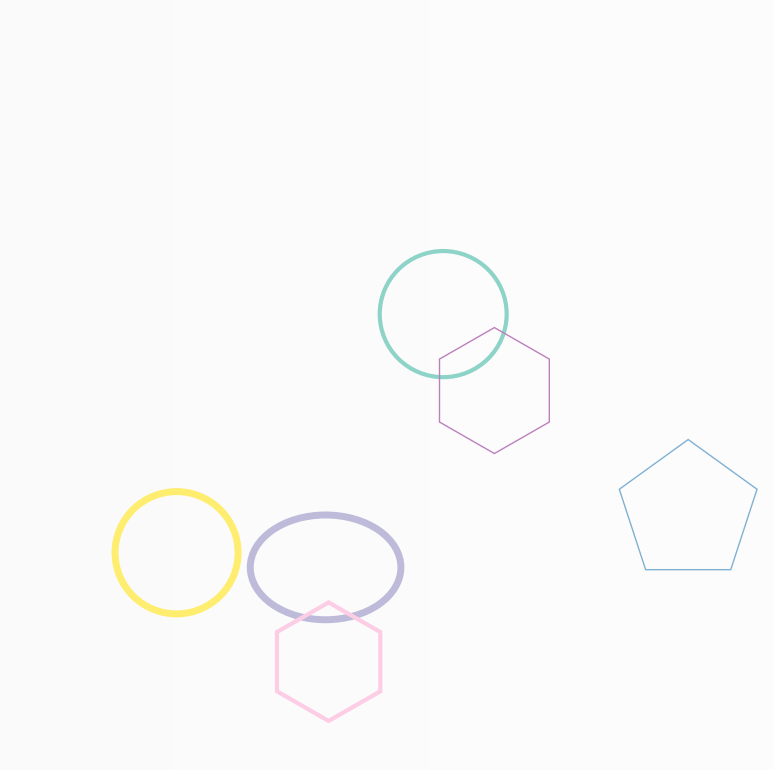[{"shape": "circle", "thickness": 1.5, "radius": 0.41, "center": [0.572, 0.592]}, {"shape": "oval", "thickness": 2.5, "radius": 0.49, "center": [0.42, 0.263]}, {"shape": "pentagon", "thickness": 0.5, "radius": 0.47, "center": [0.888, 0.336]}, {"shape": "hexagon", "thickness": 1.5, "radius": 0.38, "center": [0.424, 0.141]}, {"shape": "hexagon", "thickness": 0.5, "radius": 0.41, "center": [0.638, 0.493]}, {"shape": "circle", "thickness": 2.5, "radius": 0.4, "center": [0.228, 0.282]}]